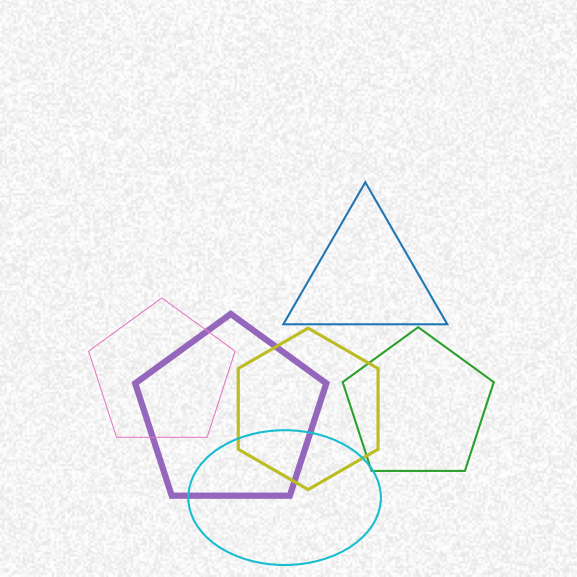[{"shape": "triangle", "thickness": 1, "radius": 0.82, "center": [0.633, 0.52]}, {"shape": "pentagon", "thickness": 1, "radius": 0.69, "center": [0.724, 0.295]}, {"shape": "pentagon", "thickness": 3, "radius": 0.87, "center": [0.4, 0.282]}, {"shape": "pentagon", "thickness": 0.5, "radius": 0.67, "center": [0.28, 0.35]}, {"shape": "hexagon", "thickness": 1.5, "radius": 0.7, "center": [0.534, 0.291]}, {"shape": "oval", "thickness": 1, "radius": 0.83, "center": [0.493, 0.137]}]